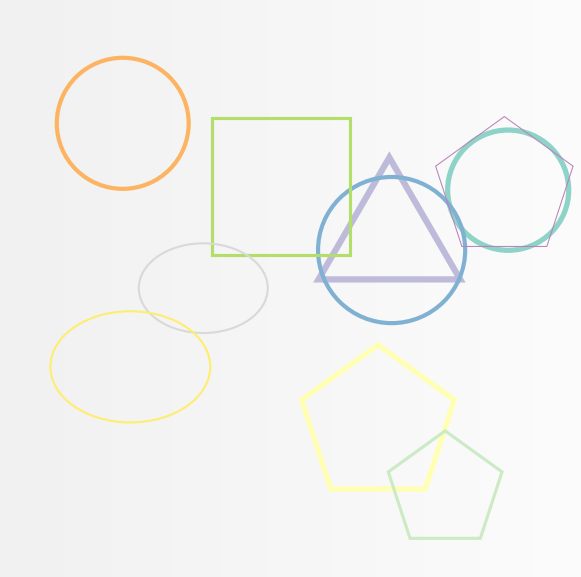[{"shape": "circle", "thickness": 2.5, "radius": 0.52, "center": [0.874, 0.67]}, {"shape": "pentagon", "thickness": 2.5, "radius": 0.69, "center": [0.65, 0.264]}, {"shape": "triangle", "thickness": 3, "radius": 0.7, "center": [0.67, 0.586]}, {"shape": "circle", "thickness": 2, "radius": 0.63, "center": [0.674, 0.566]}, {"shape": "circle", "thickness": 2, "radius": 0.57, "center": [0.211, 0.786]}, {"shape": "square", "thickness": 1.5, "radius": 0.59, "center": [0.483, 0.676]}, {"shape": "oval", "thickness": 1, "radius": 0.55, "center": [0.35, 0.5]}, {"shape": "pentagon", "thickness": 0.5, "radius": 0.62, "center": [0.868, 0.673]}, {"shape": "pentagon", "thickness": 1.5, "radius": 0.51, "center": [0.766, 0.15]}, {"shape": "oval", "thickness": 1, "radius": 0.69, "center": [0.224, 0.364]}]